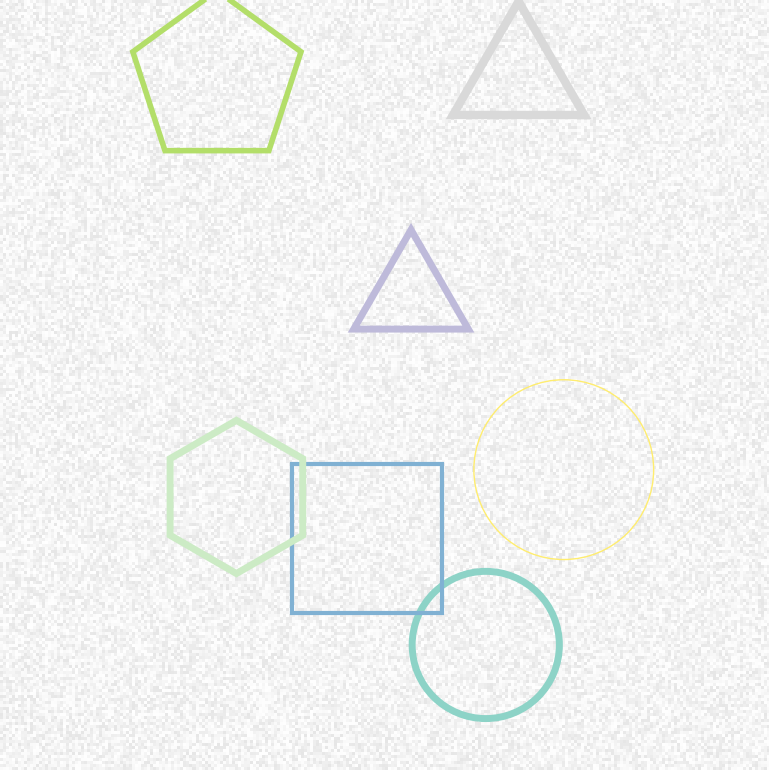[{"shape": "circle", "thickness": 2.5, "radius": 0.48, "center": [0.631, 0.162]}, {"shape": "triangle", "thickness": 2.5, "radius": 0.43, "center": [0.534, 0.616]}, {"shape": "square", "thickness": 1.5, "radius": 0.48, "center": [0.477, 0.3]}, {"shape": "pentagon", "thickness": 2, "radius": 0.57, "center": [0.282, 0.897]}, {"shape": "triangle", "thickness": 3, "radius": 0.49, "center": [0.674, 0.9]}, {"shape": "hexagon", "thickness": 2.5, "radius": 0.5, "center": [0.307, 0.355]}, {"shape": "circle", "thickness": 0.5, "radius": 0.58, "center": [0.732, 0.39]}]